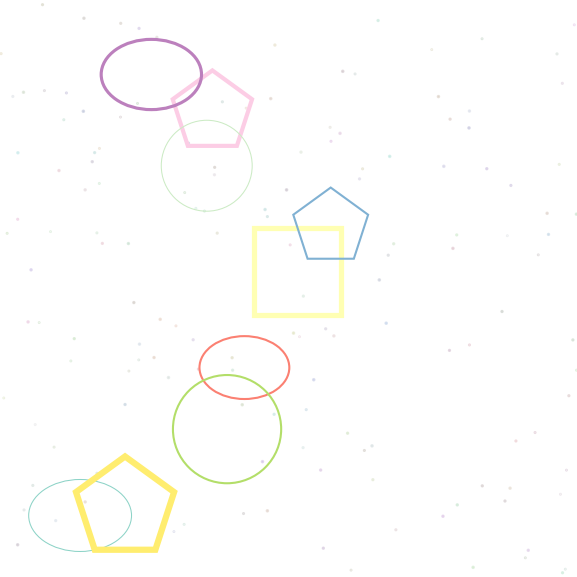[{"shape": "oval", "thickness": 0.5, "radius": 0.45, "center": [0.139, 0.107]}, {"shape": "square", "thickness": 2.5, "radius": 0.38, "center": [0.516, 0.53]}, {"shape": "oval", "thickness": 1, "radius": 0.39, "center": [0.423, 0.363]}, {"shape": "pentagon", "thickness": 1, "radius": 0.34, "center": [0.573, 0.606]}, {"shape": "circle", "thickness": 1, "radius": 0.47, "center": [0.393, 0.256]}, {"shape": "pentagon", "thickness": 2, "radius": 0.36, "center": [0.368, 0.805]}, {"shape": "oval", "thickness": 1.5, "radius": 0.43, "center": [0.262, 0.87]}, {"shape": "circle", "thickness": 0.5, "radius": 0.39, "center": [0.358, 0.712]}, {"shape": "pentagon", "thickness": 3, "radius": 0.45, "center": [0.217, 0.119]}]